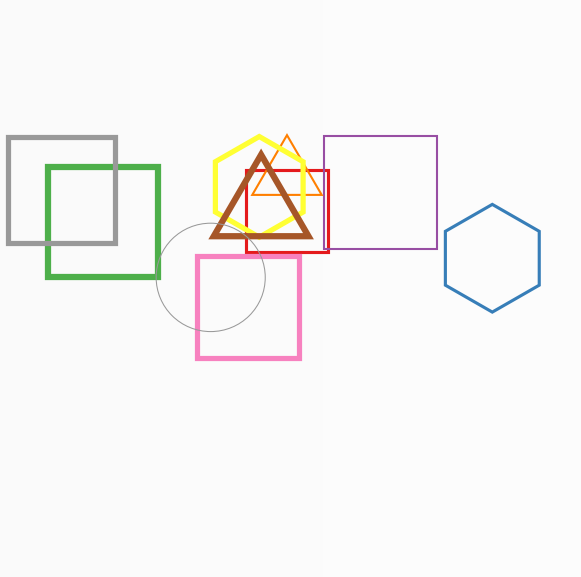[{"shape": "square", "thickness": 1.5, "radius": 0.35, "center": [0.494, 0.634]}, {"shape": "hexagon", "thickness": 1.5, "radius": 0.47, "center": [0.847, 0.552]}, {"shape": "square", "thickness": 3, "radius": 0.47, "center": [0.177, 0.614]}, {"shape": "square", "thickness": 1, "radius": 0.49, "center": [0.655, 0.665]}, {"shape": "triangle", "thickness": 1, "radius": 0.34, "center": [0.494, 0.696]}, {"shape": "hexagon", "thickness": 2.5, "radius": 0.44, "center": [0.446, 0.676]}, {"shape": "triangle", "thickness": 3, "radius": 0.47, "center": [0.449, 0.637]}, {"shape": "square", "thickness": 2.5, "radius": 0.44, "center": [0.426, 0.467]}, {"shape": "square", "thickness": 2.5, "radius": 0.46, "center": [0.105, 0.67]}, {"shape": "circle", "thickness": 0.5, "radius": 0.47, "center": [0.362, 0.519]}]